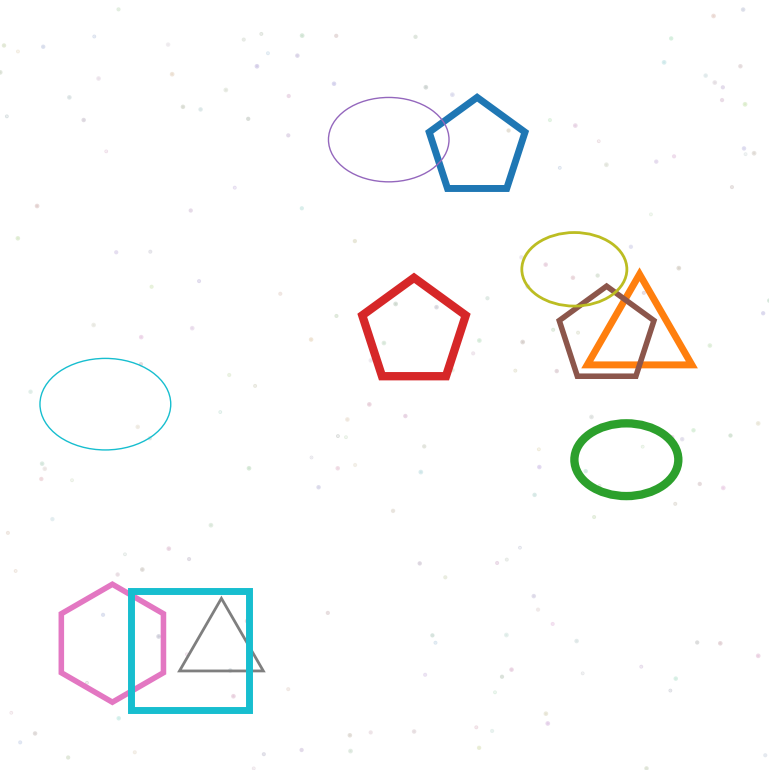[{"shape": "pentagon", "thickness": 2.5, "radius": 0.33, "center": [0.62, 0.808]}, {"shape": "triangle", "thickness": 2.5, "radius": 0.39, "center": [0.831, 0.565]}, {"shape": "oval", "thickness": 3, "radius": 0.34, "center": [0.813, 0.403]}, {"shape": "pentagon", "thickness": 3, "radius": 0.35, "center": [0.538, 0.569]}, {"shape": "oval", "thickness": 0.5, "radius": 0.39, "center": [0.505, 0.819]}, {"shape": "pentagon", "thickness": 2, "radius": 0.32, "center": [0.788, 0.564]}, {"shape": "hexagon", "thickness": 2, "radius": 0.38, "center": [0.146, 0.165]}, {"shape": "triangle", "thickness": 1, "radius": 0.31, "center": [0.288, 0.16]}, {"shape": "oval", "thickness": 1, "radius": 0.34, "center": [0.746, 0.65]}, {"shape": "oval", "thickness": 0.5, "radius": 0.42, "center": [0.137, 0.475]}, {"shape": "square", "thickness": 2.5, "radius": 0.38, "center": [0.247, 0.155]}]